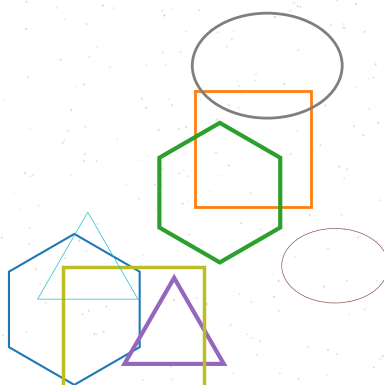[{"shape": "hexagon", "thickness": 1.5, "radius": 0.98, "center": [0.193, 0.196]}, {"shape": "square", "thickness": 2, "radius": 0.75, "center": [0.657, 0.613]}, {"shape": "hexagon", "thickness": 3, "radius": 0.91, "center": [0.571, 0.5]}, {"shape": "triangle", "thickness": 3, "radius": 0.75, "center": [0.452, 0.129]}, {"shape": "oval", "thickness": 0.5, "radius": 0.69, "center": [0.87, 0.31]}, {"shape": "oval", "thickness": 2, "radius": 0.97, "center": [0.694, 0.829]}, {"shape": "square", "thickness": 2.5, "radius": 0.92, "center": [0.347, 0.123]}, {"shape": "triangle", "thickness": 0.5, "radius": 0.75, "center": [0.228, 0.298]}]